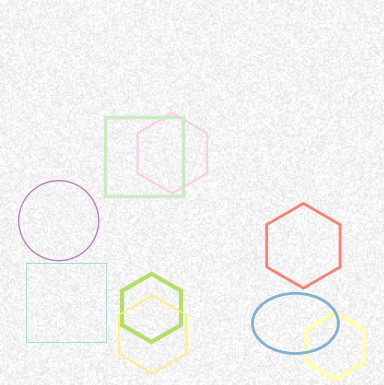[{"shape": "square", "thickness": 0.5, "radius": 0.52, "center": [0.172, 0.214]}, {"shape": "hexagon", "thickness": 3, "radius": 0.43, "center": [0.871, 0.101]}, {"shape": "hexagon", "thickness": 2, "radius": 0.55, "center": [0.788, 0.362]}, {"shape": "oval", "thickness": 2, "radius": 0.56, "center": [0.767, 0.16]}, {"shape": "hexagon", "thickness": 3, "radius": 0.44, "center": [0.394, 0.2]}, {"shape": "hexagon", "thickness": 1.5, "radius": 0.52, "center": [0.448, 0.602]}, {"shape": "circle", "thickness": 1, "radius": 0.52, "center": [0.152, 0.427]}, {"shape": "square", "thickness": 2.5, "radius": 0.51, "center": [0.374, 0.593]}, {"shape": "hexagon", "thickness": 1, "radius": 0.51, "center": [0.396, 0.131]}]